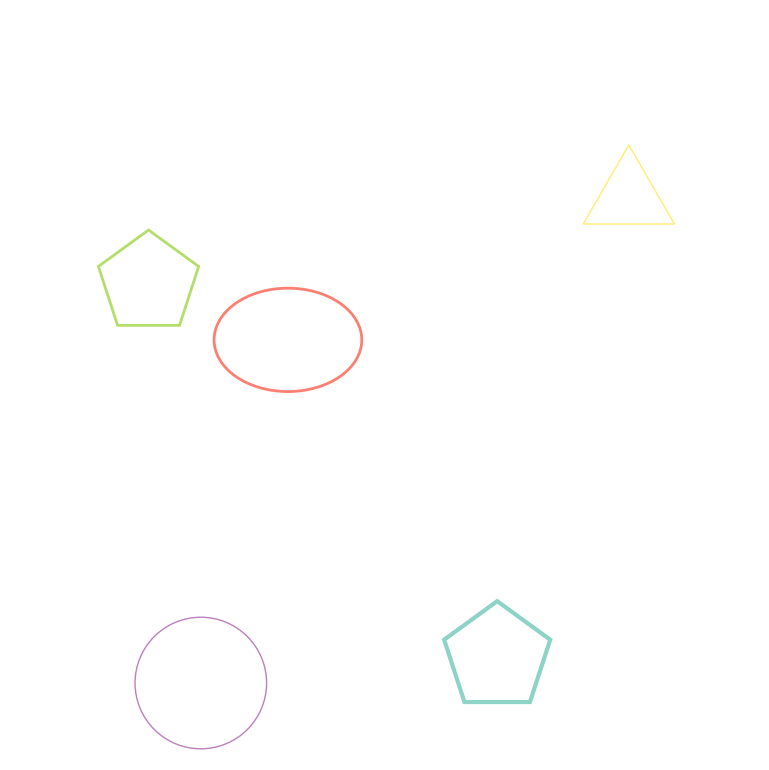[{"shape": "pentagon", "thickness": 1.5, "radius": 0.36, "center": [0.646, 0.147]}, {"shape": "oval", "thickness": 1, "radius": 0.48, "center": [0.374, 0.559]}, {"shape": "pentagon", "thickness": 1, "radius": 0.34, "center": [0.193, 0.633]}, {"shape": "circle", "thickness": 0.5, "radius": 0.43, "center": [0.261, 0.113]}, {"shape": "triangle", "thickness": 0.5, "radius": 0.34, "center": [0.817, 0.743]}]